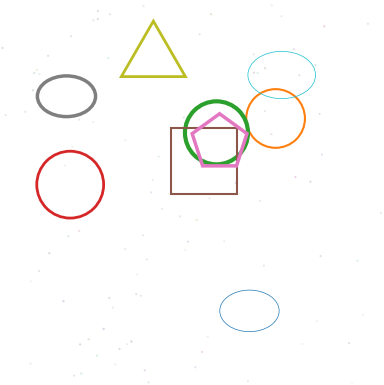[{"shape": "oval", "thickness": 0.5, "radius": 0.39, "center": [0.648, 0.193]}, {"shape": "circle", "thickness": 1.5, "radius": 0.38, "center": [0.716, 0.692]}, {"shape": "circle", "thickness": 3, "radius": 0.41, "center": [0.562, 0.655]}, {"shape": "circle", "thickness": 2, "radius": 0.43, "center": [0.182, 0.52]}, {"shape": "square", "thickness": 1.5, "radius": 0.43, "center": [0.53, 0.581]}, {"shape": "pentagon", "thickness": 2.5, "radius": 0.37, "center": [0.57, 0.63]}, {"shape": "oval", "thickness": 2.5, "radius": 0.38, "center": [0.173, 0.75]}, {"shape": "triangle", "thickness": 2, "radius": 0.48, "center": [0.398, 0.849]}, {"shape": "oval", "thickness": 0.5, "radius": 0.44, "center": [0.732, 0.805]}]